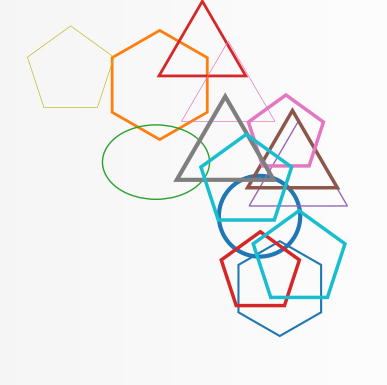[{"shape": "circle", "thickness": 3, "radius": 0.52, "center": [0.67, 0.438]}, {"shape": "hexagon", "thickness": 1.5, "radius": 0.62, "center": [0.722, 0.25]}, {"shape": "hexagon", "thickness": 2, "radius": 0.71, "center": [0.412, 0.779]}, {"shape": "oval", "thickness": 1, "radius": 0.69, "center": [0.403, 0.579]}, {"shape": "triangle", "thickness": 2, "radius": 0.65, "center": [0.522, 0.867]}, {"shape": "pentagon", "thickness": 2.5, "radius": 0.53, "center": [0.672, 0.292]}, {"shape": "triangle", "thickness": 1, "radius": 0.73, "center": [0.77, 0.538]}, {"shape": "triangle", "thickness": 2.5, "radius": 0.67, "center": [0.755, 0.579]}, {"shape": "triangle", "thickness": 0.5, "radius": 0.7, "center": [0.589, 0.754]}, {"shape": "pentagon", "thickness": 2.5, "radius": 0.51, "center": [0.738, 0.651]}, {"shape": "triangle", "thickness": 3, "radius": 0.72, "center": [0.581, 0.605]}, {"shape": "pentagon", "thickness": 0.5, "radius": 0.59, "center": [0.182, 0.815]}, {"shape": "pentagon", "thickness": 2.5, "radius": 0.62, "center": [0.636, 0.528]}, {"shape": "pentagon", "thickness": 2.5, "radius": 0.62, "center": [0.772, 0.328]}]